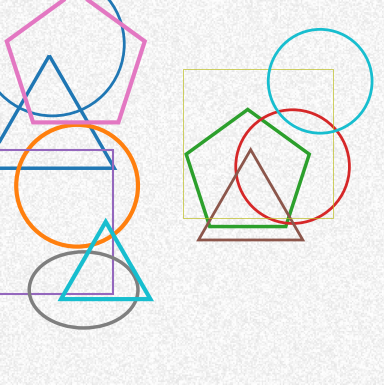[{"shape": "triangle", "thickness": 2.5, "radius": 0.98, "center": [0.128, 0.661]}, {"shape": "circle", "thickness": 2, "radius": 0.93, "center": [0.136, 0.886]}, {"shape": "circle", "thickness": 3, "radius": 0.79, "center": [0.2, 0.518]}, {"shape": "pentagon", "thickness": 2.5, "radius": 0.84, "center": [0.643, 0.548]}, {"shape": "circle", "thickness": 2, "radius": 0.74, "center": [0.76, 0.567]}, {"shape": "square", "thickness": 1.5, "radius": 0.93, "center": [0.106, 0.424]}, {"shape": "triangle", "thickness": 2, "radius": 0.78, "center": [0.651, 0.455]}, {"shape": "pentagon", "thickness": 3, "radius": 0.94, "center": [0.197, 0.834]}, {"shape": "oval", "thickness": 2.5, "radius": 0.71, "center": [0.217, 0.247]}, {"shape": "square", "thickness": 0.5, "radius": 0.97, "center": [0.67, 0.628]}, {"shape": "circle", "thickness": 2, "radius": 0.67, "center": [0.832, 0.789]}, {"shape": "triangle", "thickness": 3, "radius": 0.67, "center": [0.275, 0.29]}]